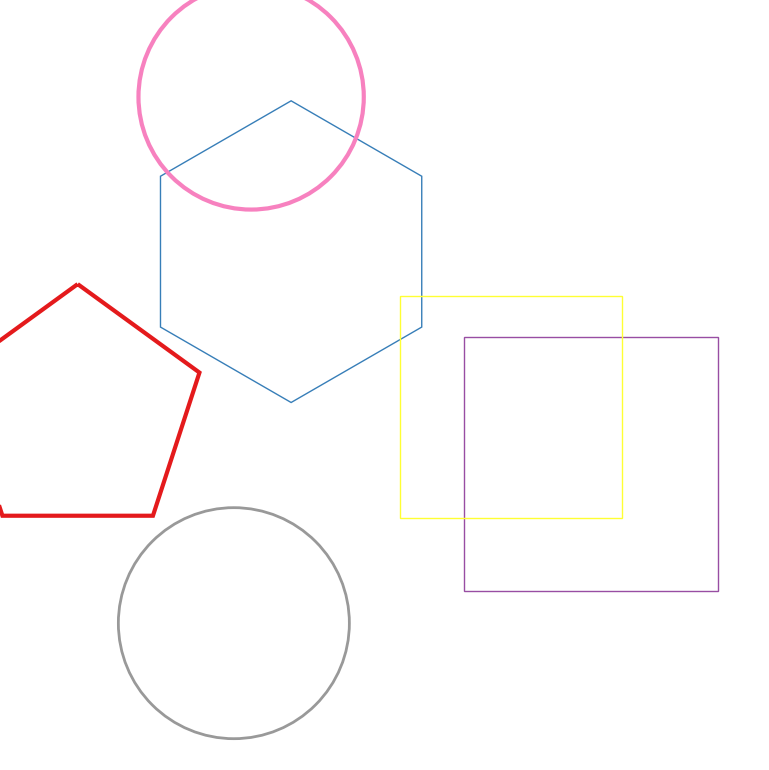[{"shape": "pentagon", "thickness": 1.5, "radius": 0.83, "center": [0.101, 0.465]}, {"shape": "hexagon", "thickness": 0.5, "radius": 0.98, "center": [0.378, 0.673]}, {"shape": "square", "thickness": 0.5, "radius": 0.82, "center": [0.768, 0.398]}, {"shape": "square", "thickness": 0.5, "radius": 0.72, "center": [0.664, 0.472]}, {"shape": "circle", "thickness": 1.5, "radius": 0.73, "center": [0.326, 0.874]}, {"shape": "circle", "thickness": 1, "radius": 0.75, "center": [0.304, 0.191]}]